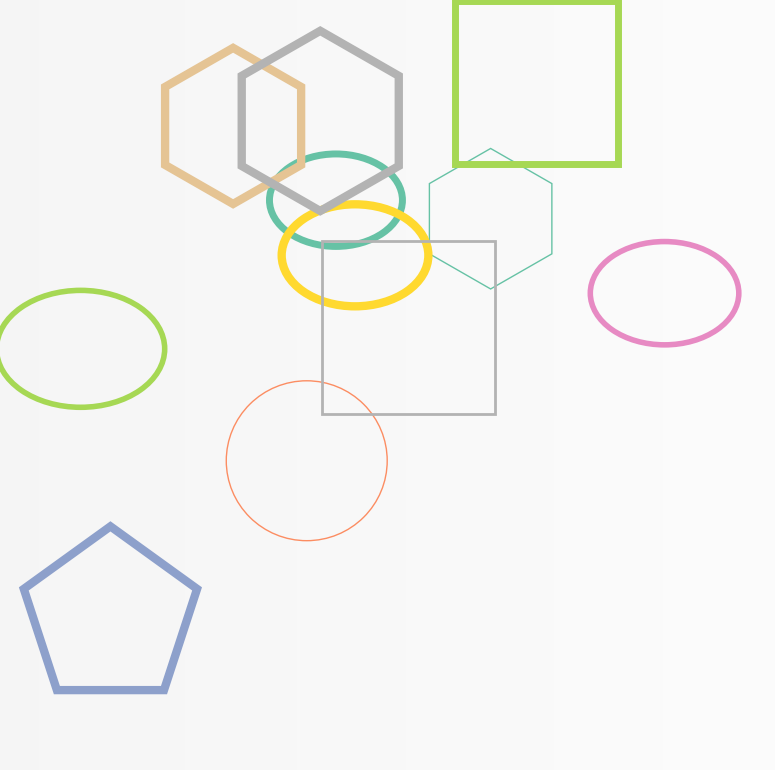[{"shape": "hexagon", "thickness": 0.5, "radius": 0.46, "center": [0.633, 0.716]}, {"shape": "oval", "thickness": 2.5, "radius": 0.43, "center": [0.433, 0.74]}, {"shape": "circle", "thickness": 0.5, "radius": 0.52, "center": [0.396, 0.402]}, {"shape": "pentagon", "thickness": 3, "radius": 0.59, "center": [0.142, 0.199]}, {"shape": "oval", "thickness": 2, "radius": 0.48, "center": [0.857, 0.619]}, {"shape": "oval", "thickness": 2, "radius": 0.54, "center": [0.104, 0.547]}, {"shape": "square", "thickness": 2.5, "radius": 0.53, "center": [0.692, 0.893]}, {"shape": "oval", "thickness": 3, "radius": 0.47, "center": [0.458, 0.668]}, {"shape": "hexagon", "thickness": 3, "radius": 0.51, "center": [0.301, 0.836]}, {"shape": "square", "thickness": 1, "radius": 0.56, "center": [0.527, 0.575]}, {"shape": "hexagon", "thickness": 3, "radius": 0.58, "center": [0.413, 0.843]}]